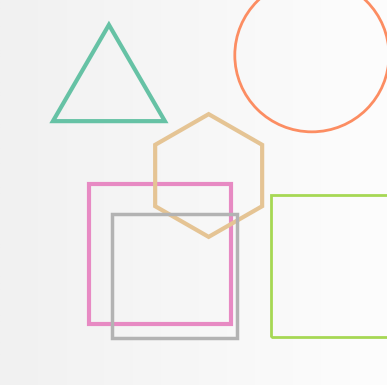[{"shape": "triangle", "thickness": 3, "radius": 0.83, "center": [0.281, 0.769]}, {"shape": "circle", "thickness": 2, "radius": 0.99, "center": [0.805, 0.857]}, {"shape": "square", "thickness": 3, "radius": 0.91, "center": [0.412, 0.34]}, {"shape": "square", "thickness": 2, "radius": 0.92, "center": [0.883, 0.308]}, {"shape": "hexagon", "thickness": 3, "radius": 0.8, "center": [0.538, 0.544]}, {"shape": "square", "thickness": 2.5, "radius": 0.81, "center": [0.45, 0.282]}]